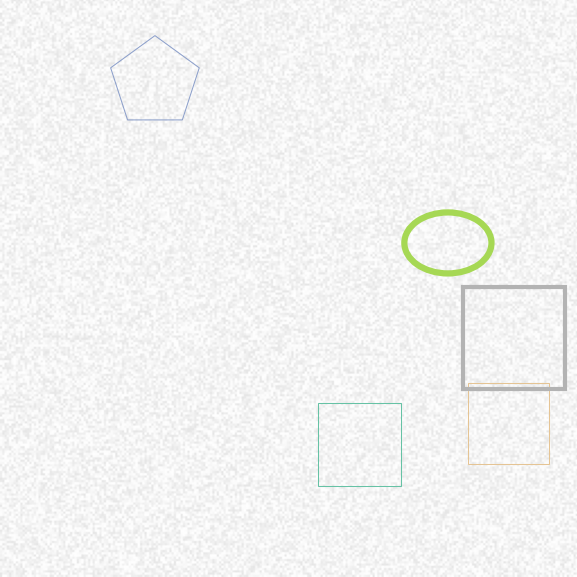[{"shape": "square", "thickness": 0.5, "radius": 0.36, "center": [0.623, 0.23]}, {"shape": "pentagon", "thickness": 0.5, "radius": 0.4, "center": [0.268, 0.857]}, {"shape": "oval", "thickness": 3, "radius": 0.38, "center": [0.776, 0.578]}, {"shape": "square", "thickness": 0.5, "radius": 0.35, "center": [0.881, 0.266]}, {"shape": "square", "thickness": 2, "radius": 0.44, "center": [0.89, 0.414]}]